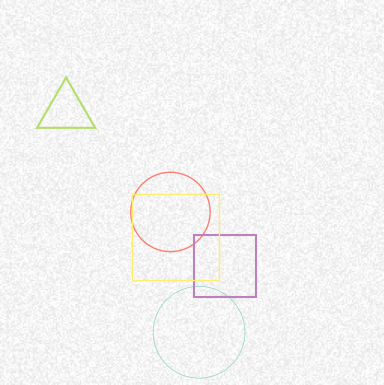[{"shape": "circle", "thickness": 0.5, "radius": 0.6, "center": [0.517, 0.137]}, {"shape": "circle", "thickness": 1, "radius": 0.52, "center": [0.443, 0.449]}, {"shape": "triangle", "thickness": 1.5, "radius": 0.44, "center": [0.172, 0.712]}, {"shape": "square", "thickness": 1.5, "radius": 0.41, "center": [0.584, 0.309]}, {"shape": "square", "thickness": 1, "radius": 0.56, "center": [0.456, 0.384]}]